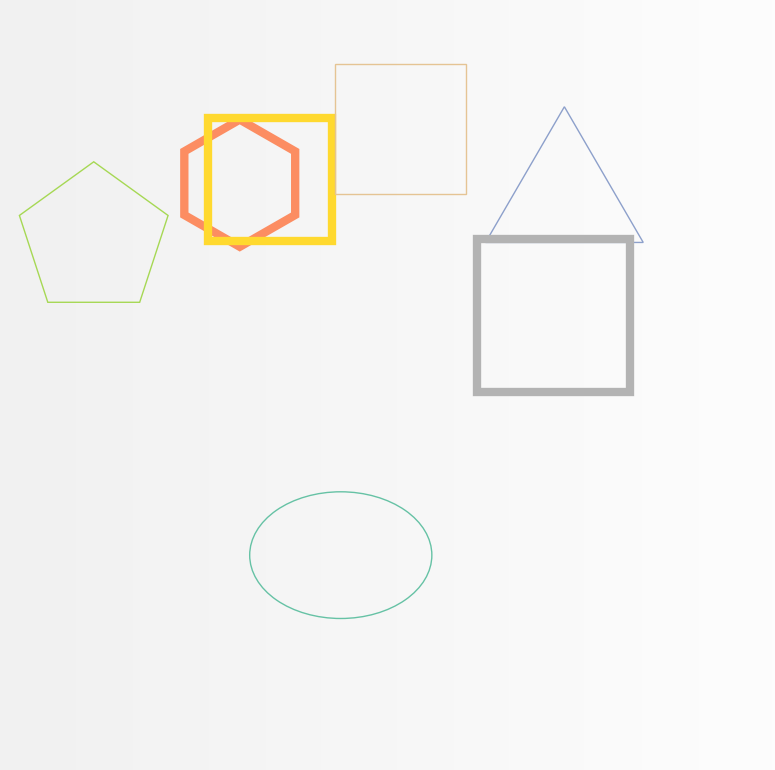[{"shape": "oval", "thickness": 0.5, "radius": 0.59, "center": [0.44, 0.279]}, {"shape": "hexagon", "thickness": 3, "radius": 0.41, "center": [0.309, 0.762]}, {"shape": "triangle", "thickness": 0.5, "radius": 0.59, "center": [0.728, 0.744]}, {"shape": "pentagon", "thickness": 0.5, "radius": 0.5, "center": [0.121, 0.689]}, {"shape": "square", "thickness": 3, "radius": 0.4, "center": [0.348, 0.767]}, {"shape": "square", "thickness": 0.5, "radius": 0.42, "center": [0.517, 0.833]}, {"shape": "square", "thickness": 3, "radius": 0.49, "center": [0.714, 0.59]}]